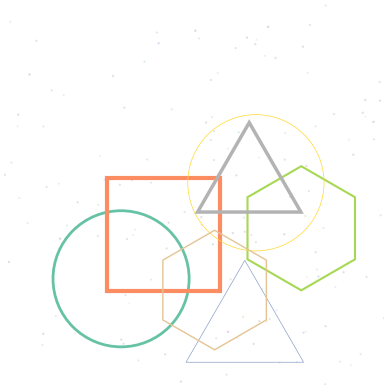[{"shape": "circle", "thickness": 2, "radius": 0.88, "center": [0.314, 0.276]}, {"shape": "square", "thickness": 3, "radius": 0.73, "center": [0.424, 0.391]}, {"shape": "triangle", "thickness": 0.5, "radius": 0.88, "center": [0.636, 0.147]}, {"shape": "hexagon", "thickness": 1.5, "radius": 0.81, "center": [0.783, 0.407]}, {"shape": "circle", "thickness": 0.5, "radius": 0.88, "center": [0.665, 0.525]}, {"shape": "hexagon", "thickness": 1, "radius": 0.78, "center": [0.557, 0.247]}, {"shape": "triangle", "thickness": 2.5, "radius": 0.77, "center": [0.647, 0.527]}]